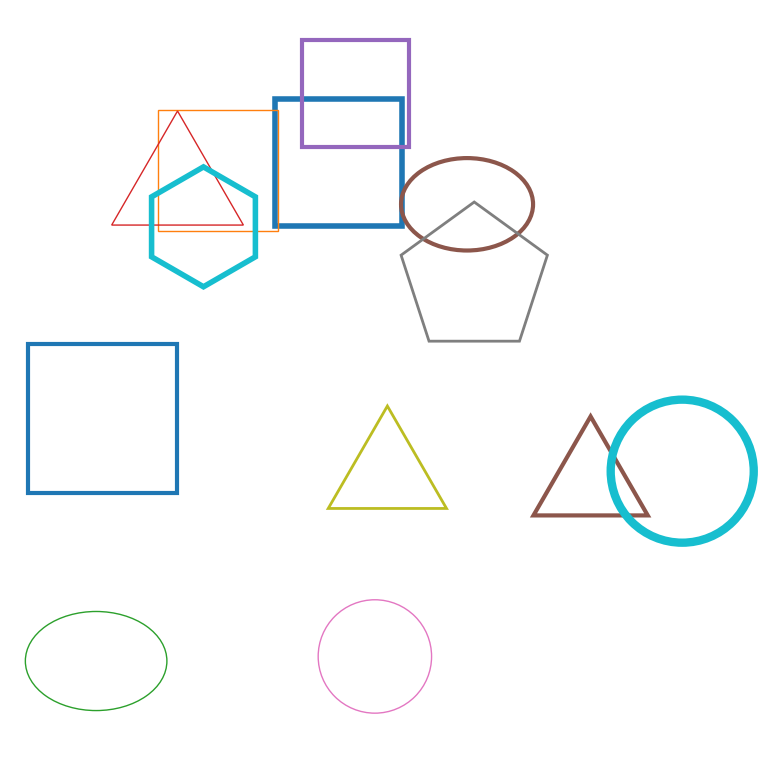[{"shape": "square", "thickness": 1.5, "radius": 0.48, "center": [0.133, 0.456]}, {"shape": "square", "thickness": 2, "radius": 0.41, "center": [0.44, 0.789]}, {"shape": "square", "thickness": 0.5, "radius": 0.39, "center": [0.283, 0.779]}, {"shape": "oval", "thickness": 0.5, "radius": 0.46, "center": [0.125, 0.142]}, {"shape": "triangle", "thickness": 0.5, "radius": 0.49, "center": [0.231, 0.757]}, {"shape": "square", "thickness": 1.5, "radius": 0.35, "center": [0.461, 0.879]}, {"shape": "oval", "thickness": 1.5, "radius": 0.43, "center": [0.607, 0.735]}, {"shape": "triangle", "thickness": 1.5, "radius": 0.43, "center": [0.767, 0.373]}, {"shape": "circle", "thickness": 0.5, "radius": 0.37, "center": [0.487, 0.147]}, {"shape": "pentagon", "thickness": 1, "radius": 0.5, "center": [0.616, 0.638]}, {"shape": "triangle", "thickness": 1, "radius": 0.44, "center": [0.503, 0.384]}, {"shape": "hexagon", "thickness": 2, "radius": 0.39, "center": [0.264, 0.705]}, {"shape": "circle", "thickness": 3, "radius": 0.46, "center": [0.886, 0.388]}]